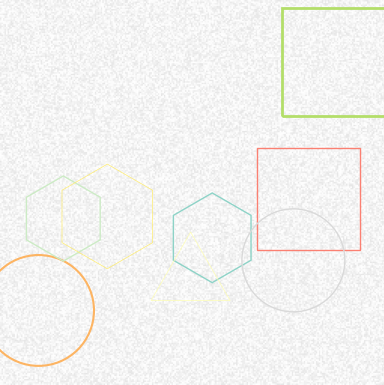[{"shape": "hexagon", "thickness": 1, "radius": 0.58, "center": [0.551, 0.382]}, {"shape": "triangle", "thickness": 0.5, "radius": 0.59, "center": [0.495, 0.279]}, {"shape": "square", "thickness": 1, "radius": 0.67, "center": [0.801, 0.483]}, {"shape": "circle", "thickness": 1.5, "radius": 0.72, "center": [0.1, 0.194]}, {"shape": "square", "thickness": 2, "radius": 0.7, "center": [0.872, 0.84]}, {"shape": "circle", "thickness": 1, "radius": 0.67, "center": [0.762, 0.324]}, {"shape": "hexagon", "thickness": 1, "radius": 0.55, "center": [0.164, 0.432]}, {"shape": "hexagon", "thickness": 0.5, "radius": 0.68, "center": [0.279, 0.438]}]